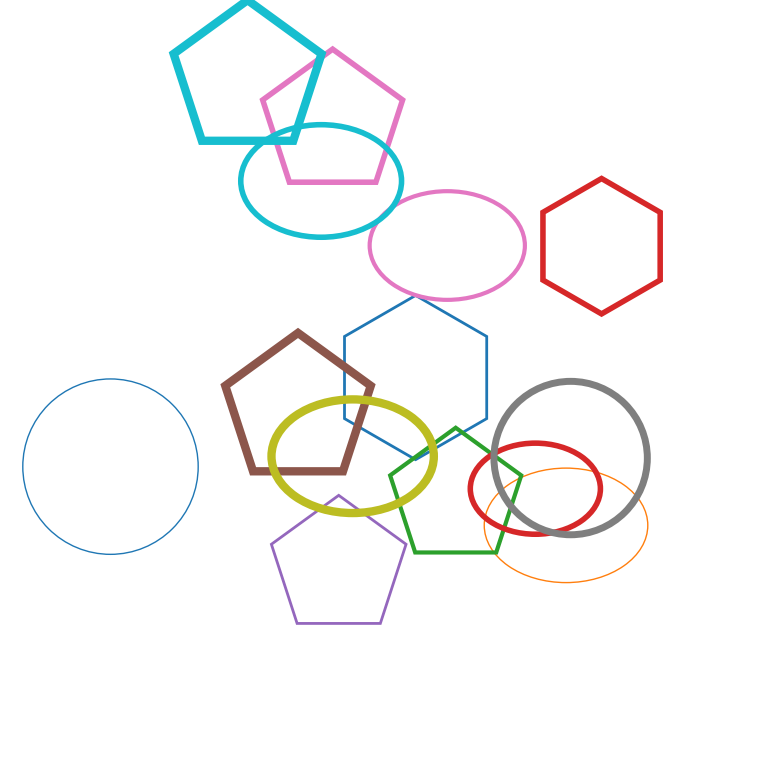[{"shape": "hexagon", "thickness": 1, "radius": 0.53, "center": [0.54, 0.51]}, {"shape": "circle", "thickness": 0.5, "radius": 0.57, "center": [0.143, 0.394]}, {"shape": "oval", "thickness": 0.5, "radius": 0.53, "center": [0.735, 0.318]}, {"shape": "pentagon", "thickness": 1.5, "radius": 0.45, "center": [0.592, 0.355]}, {"shape": "oval", "thickness": 2, "radius": 0.42, "center": [0.695, 0.365]}, {"shape": "hexagon", "thickness": 2, "radius": 0.44, "center": [0.781, 0.68]}, {"shape": "pentagon", "thickness": 1, "radius": 0.46, "center": [0.44, 0.265]}, {"shape": "pentagon", "thickness": 3, "radius": 0.5, "center": [0.387, 0.468]}, {"shape": "pentagon", "thickness": 2, "radius": 0.48, "center": [0.432, 0.841]}, {"shape": "oval", "thickness": 1.5, "radius": 0.5, "center": [0.581, 0.681]}, {"shape": "circle", "thickness": 2.5, "radius": 0.5, "center": [0.741, 0.405]}, {"shape": "oval", "thickness": 3, "radius": 0.53, "center": [0.458, 0.408]}, {"shape": "pentagon", "thickness": 3, "radius": 0.5, "center": [0.322, 0.899]}, {"shape": "oval", "thickness": 2, "radius": 0.52, "center": [0.417, 0.765]}]